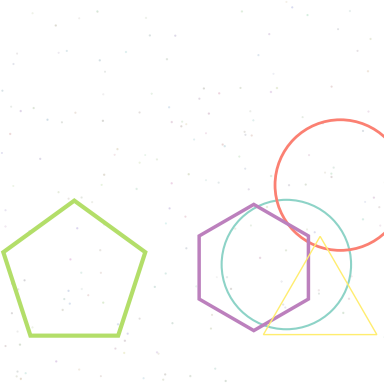[{"shape": "circle", "thickness": 1.5, "radius": 0.84, "center": [0.744, 0.313]}, {"shape": "circle", "thickness": 2, "radius": 0.85, "center": [0.884, 0.519]}, {"shape": "pentagon", "thickness": 3, "radius": 0.97, "center": [0.193, 0.285]}, {"shape": "hexagon", "thickness": 2.5, "radius": 0.82, "center": [0.659, 0.305]}, {"shape": "triangle", "thickness": 1, "radius": 0.85, "center": [0.832, 0.216]}]